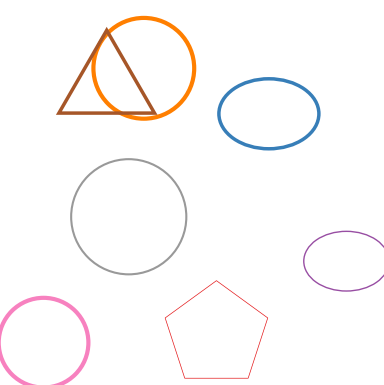[{"shape": "pentagon", "thickness": 0.5, "radius": 0.7, "center": [0.562, 0.131]}, {"shape": "oval", "thickness": 2.5, "radius": 0.65, "center": [0.698, 0.704]}, {"shape": "oval", "thickness": 1, "radius": 0.55, "center": [0.9, 0.322]}, {"shape": "circle", "thickness": 3, "radius": 0.65, "center": [0.374, 0.823]}, {"shape": "triangle", "thickness": 2.5, "radius": 0.72, "center": [0.277, 0.778]}, {"shape": "circle", "thickness": 3, "radius": 0.58, "center": [0.113, 0.11]}, {"shape": "circle", "thickness": 1.5, "radius": 0.75, "center": [0.334, 0.437]}]